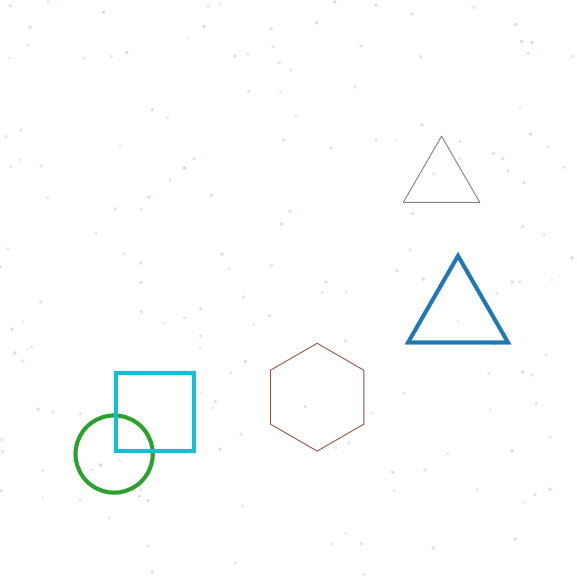[{"shape": "triangle", "thickness": 2, "radius": 0.5, "center": [0.793, 0.456]}, {"shape": "circle", "thickness": 2, "radius": 0.33, "center": [0.198, 0.213]}, {"shape": "hexagon", "thickness": 0.5, "radius": 0.47, "center": [0.549, 0.311]}, {"shape": "triangle", "thickness": 0.5, "radius": 0.38, "center": [0.765, 0.687]}, {"shape": "square", "thickness": 2, "radius": 0.34, "center": [0.268, 0.286]}]